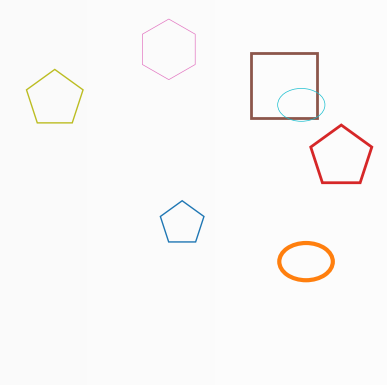[{"shape": "pentagon", "thickness": 1, "radius": 0.3, "center": [0.47, 0.419]}, {"shape": "oval", "thickness": 3, "radius": 0.35, "center": [0.79, 0.32]}, {"shape": "pentagon", "thickness": 2, "radius": 0.41, "center": [0.881, 0.592]}, {"shape": "square", "thickness": 2, "radius": 0.42, "center": [0.734, 0.778]}, {"shape": "hexagon", "thickness": 0.5, "radius": 0.39, "center": [0.436, 0.872]}, {"shape": "pentagon", "thickness": 1, "radius": 0.38, "center": [0.141, 0.743]}, {"shape": "oval", "thickness": 0.5, "radius": 0.3, "center": [0.778, 0.728]}]